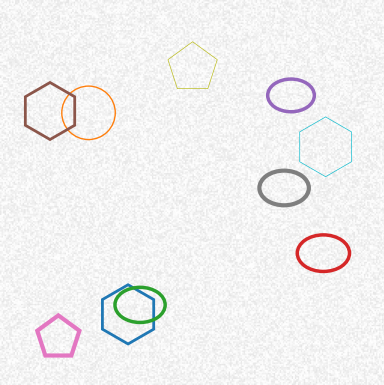[{"shape": "hexagon", "thickness": 2, "radius": 0.38, "center": [0.333, 0.183]}, {"shape": "circle", "thickness": 1, "radius": 0.35, "center": [0.23, 0.707]}, {"shape": "oval", "thickness": 2.5, "radius": 0.33, "center": [0.364, 0.208]}, {"shape": "oval", "thickness": 2.5, "radius": 0.34, "center": [0.84, 0.342]}, {"shape": "oval", "thickness": 2.5, "radius": 0.3, "center": [0.756, 0.752]}, {"shape": "hexagon", "thickness": 2, "radius": 0.37, "center": [0.13, 0.712]}, {"shape": "pentagon", "thickness": 3, "radius": 0.29, "center": [0.152, 0.123]}, {"shape": "oval", "thickness": 3, "radius": 0.32, "center": [0.738, 0.512]}, {"shape": "pentagon", "thickness": 0.5, "radius": 0.34, "center": [0.5, 0.824]}, {"shape": "hexagon", "thickness": 0.5, "radius": 0.39, "center": [0.846, 0.619]}]